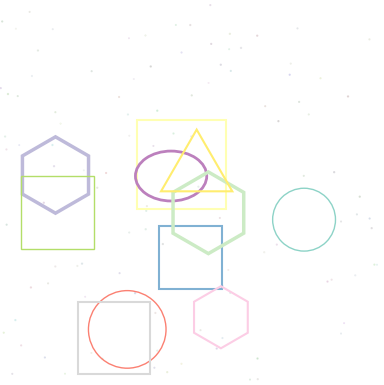[{"shape": "circle", "thickness": 1, "radius": 0.41, "center": [0.79, 0.429]}, {"shape": "square", "thickness": 1.5, "radius": 0.58, "center": [0.472, 0.573]}, {"shape": "hexagon", "thickness": 2.5, "radius": 0.5, "center": [0.144, 0.545]}, {"shape": "circle", "thickness": 1, "radius": 0.5, "center": [0.33, 0.144]}, {"shape": "square", "thickness": 1.5, "radius": 0.41, "center": [0.495, 0.33]}, {"shape": "square", "thickness": 1, "radius": 0.47, "center": [0.148, 0.449]}, {"shape": "hexagon", "thickness": 1.5, "radius": 0.4, "center": [0.574, 0.176]}, {"shape": "square", "thickness": 1.5, "radius": 0.47, "center": [0.296, 0.122]}, {"shape": "oval", "thickness": 2, "radius": 0.46, "center": [0.444, 0.543]}, {"shape": "hexagon", "thickness": 2.5, "radius": 0.53, "center": [0.541, 0.447]}, {"shape": "triangle", "thickness": 1.5, "radius": 0.53, "center": [0.511, 0.557]}]